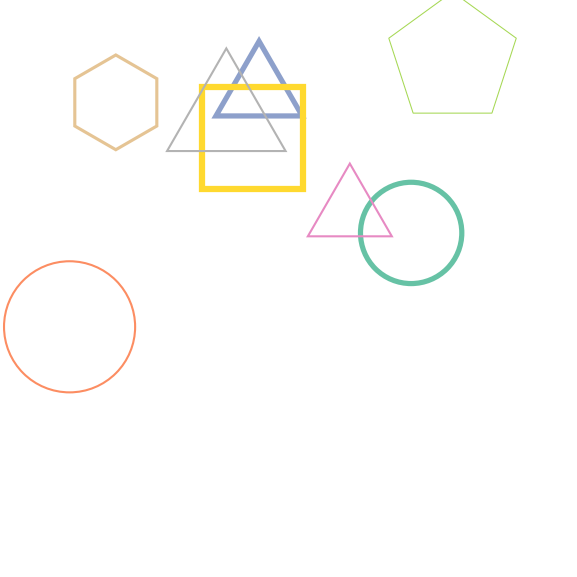[{"shape": "circle", "thickness": 2.5, "radius": 0.44, "center": [0.712, 0.596]}, {"shape": "circle", "thickness": 1, "radius": 0.57, "center": [0.12, 0.433]}, {"shape": "triangle", "thickness": 2.5, "radius": 0.43, "center": [0.449, 0.841]}, {"shape": "triangle", "thickness": 1, "radius": 0.42, "center": [0.606, 0.632]}, {"shape": "pentagon", "thickness": 0.5, "radius": 0.58, "center": [0.784, 0.897]}, {"shape": "square", "thickness": 3, "radius": 0.44, "center": [0.438, 0.76]}, {"shape": "hexagon", "thickness": 1.5, "radius": 0.41, "center": [0.201, 0.822]}, {"shape": "triangle", "thickness": 1, "radius": 0.59, "center": [0.392, 0.797]}]